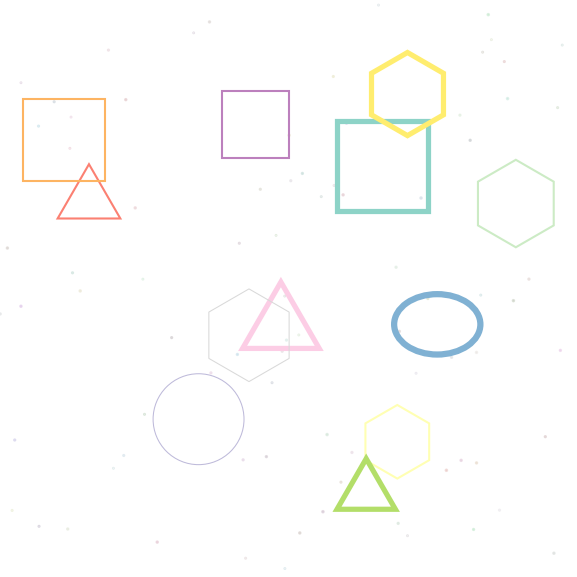[{"shape": "square", "thickness": 2.5, "radius": 0.39, "center": [0.662, 0.712]}, {"shape": "hexagon", "thickness": 1, "radius": 0.32, "center": [0.688, 0.234]}, {"shape": "circle", "thickness": 0.5, "radius": 0.39, "center": [0.344, 0.273]}, {"shape": "triangle", "thickness": 1, "radius": 0.31, "center": [0.154, 0.652]}, {"shape": "oval", "thickness": 3, "radius": 0.37, "center": [0.757, 0.438]}, {"shape": "square", "thickness": 1, "radius": 0.35, "center": [0.111, 0.756]}, {"shape": "triangle", "thickness": 2.5, "radius": 0.29, "center": [0.634, 0.146]}, {"shape": "triangle", "thickness": 2.5, "radius": 0.38, "center": [0.486, 0.434]}, {"shape": "hexagon", "thickness": 0.5, "radius": 0.4, "center": [0.431, 0.419]}, {"shape": "square", "thickness": 1, "radius": 0.29, "center": [0.442, 0.783]}, {"shape": "hexagon", "thickness": 1, "radius": 0.38, "center": [0.893, 0.647]}, {"shape": "hexagon", "thickness": 2.5, "radius": 0.36, "center": [0.706, 0.836]}]